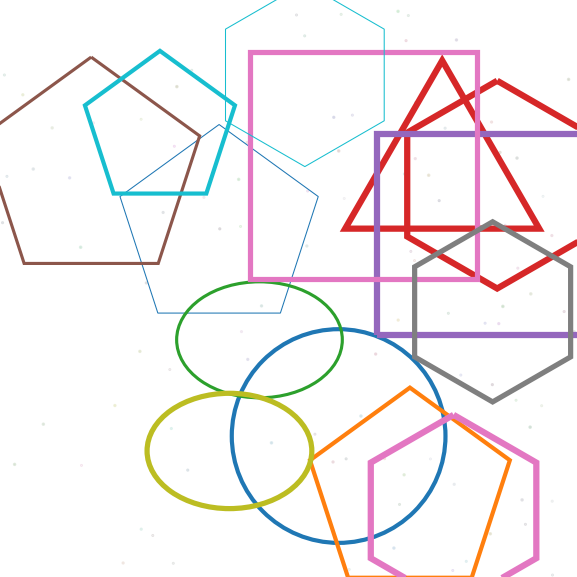[{"shape": "pentagon", "thickness": 0.5, "radius": 0.9, "center": [0.379, 0.603]}, {"shape": "circle", "thickness": 2, "radius": 0.93, "center": [0.586, 0.244]}, {"shape": "pentagon", "thickness": 2, "radius": 0.91, "center": [0.71, 0.146]}, {"shape": "oval", "thickness": 1.5, "radius": 0.72, "center": [0.449, 0.411]}, {"shape": "hexagon", "thickness": 3, "radius": 0.9, "center": [0.861, 0.679]}, {"shape": "triangle", "thickness": 3, "radius": 0.97, "center": [0.766, 0.7]}, {"shape": "square", "thickness": 3, "radius": 0.87, "center": [0.828, 0.593]}, {"shape": "pentagon", "thickness": 1.5, "radius": 0.99, "center": [0.158, 0.703]}, {"shape": "hexagon", "thickness": 3, "radius": 0.83, "center": [0.785, 0.115]}, {"shape": "square", "thickness": 2.5, "radius": 0.98, "center": [0.63, 0.712]}, {"shape": "hexagon", "thickness": 2.5, "radius": 0.78, "center": [0.853, 0.459]}, {"shape": "oval", "thickness": 2.5, "radius": 0.71, "center": [0.397, 0.218]}, {"shape": "pentagon", "thickness": 2, "radius": 0.68, "center": [0.277, 0.774]}, {"shape": "hexagon", "thickness": 0.5, "radius": 0.79, "center": [0.528, 0.869]}]